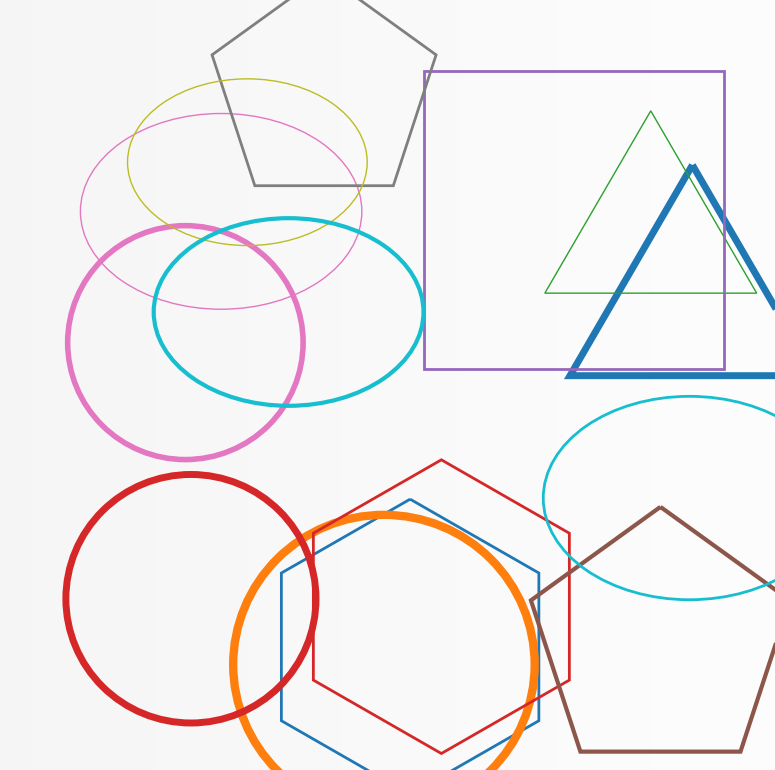[{"shape": "triangle", "thickness": 2.5, "radius": 0.91, "center": [0.893, 0.603]}, {"shape": "hexagon", "thickness": 1, "radius": 0.96, "center": [0.529, 0.16]}, {"shape": "circle", "thickness": 3, "radius": 0.97, "center": [0.495, 0.137]}, {"shape": "triangle", "thickness": 0.5, "radius": 0.79, "center": [0.84, 0.698]}, {"shape": "hexagon", "thickness": 1, "radius": 0.95, "center": [0.569, 0.212]}, {"shape": "circle", "thickness": 2.5, "radius": 0.81, "center": [0.246, 0.222]}, {"shape": "square", "thickness": 1, "radius": 0.97, "center": [0.74, 0.715]}, {"shape": "pentagon", "thickness": 1.5, "radius": 0.88, "center": [0.852, 0.166]}, {"shape": "oval", "thickness": 0.5, "radius": 0.91, "center": [0.285, 0.725]}, {"shape": "circle", "thickness": 2, "radius": 0.76, "center": [0.239, 0.555]}, {"shape": "pentagon", "thickness": 1, "radius": 0.76, "center": [0.418, 0.882]}, {"shape": "oval", "thickness": 0.5, "radius": 0.77, "center": [0.319, 0.789]}, {"shape": "oval", "thickness": 1.5, "radius": 0.87, "center": [0.372, 0.595]}, {"shape": "oval", "thickness": 1, "radius": 0.94, "center": [0.89, 0.353]}]